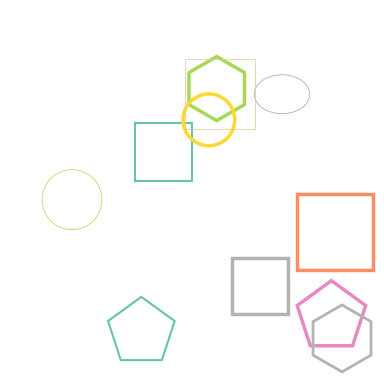[{"shape": "square", "thickness": 1.5, "radius": 0.37, "center": [0.424, 0.606]}, {"shape": "pentagon", "thickness": 1.5, "radius": 0.45, "center": [0.367, 0.138]}, {"shape": "square", "thickness": 2.5, "radius": 0.49, "center": [0.87, 0.398]}, {"shape": "oval", "thickness": 0.5, "radius": 0.36, "center": [0.732, 0.755]}, {"shape": "pentagon", "thickness": 2.5, "radius": 0.47, "center": [0.861, 0.178]}, {"shape": "circle", "thickness": 0.5, "radius": 0.39, "center": [0.187, 0.481]}, {"shape": "hexagon", "thickness": 2.5, "radius": 0.42, "center": [0.563, 0.77]}, {"shape": "circle", "thickness": 2.5, "radius": 0.34, "center": [0.543, 0.689]}, {"shape": "square", "thickness": 0.5, "radius": 0.45, "center": [0.572, 0.756]}, {"shape": "hexagon", "thickness": 2, "radius": 0.43, "center": [0.888, 0.121]}, {"shape": "square", "thickness": 2.5, "radius": 0.36, "center": [0.676, 0.257]}]